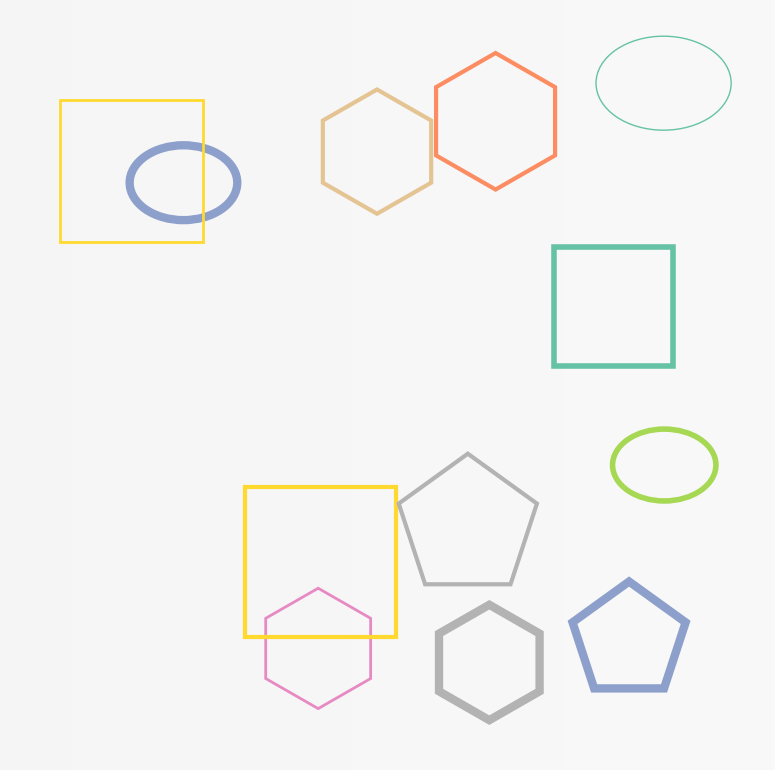[{"shape": "oval", "thickness": 0.5, "radius": 0.44, "center": [0.856, 0.892]}, {"shape": "square", "thickness": 2, "radius": 0.38, "center": [0.791, 0.602]}, {"shape": "hexagon", "thickness": 1.5, "radius": 0.44, "center": [0.639, 0.843]}, {"shape": "pentagon", "thickness": 3, "radius": 0.38, "center": [0.812, 0.168]}, {"shape": "oval", "thickness": 3, "radius": 0.35, "center": [0.237, 0.763]}, {"shape": "hexagon", "thickness": 1, "radius": 0.39, "center": [0.411, 0.158]}, {"shape": "oval", "thickness": 2, "radius": 0.33, "center": [0.857, 0.396]}, {"shape": "square", "thickness": 1, "radius": 0.46, "center": [0.17, 0.777]}, {"shape": "square", "thickness": 1.5, "radius": 0.49, "center": [0.413, 0.27]}, {"shape": "hexagon", "thickness": 1.5, "radius": 0.4, "center": [0.486, 0.803]}, {"shape": "hexagon", "thickness": 3, "radius": 0.37, "center": [0.631, 0.14]}, {"shape": "pentagon", "thickness": 1.5, "radius": 0.47, "center": [0.604, 0.317]}]